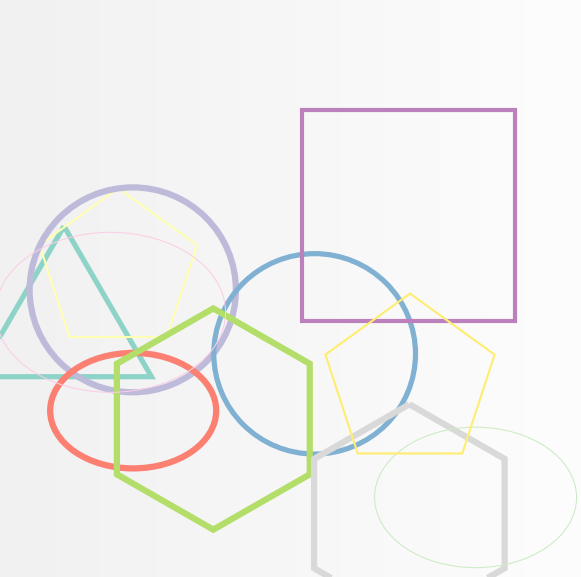[{"shape": "triangle", "thickness": 2.5, "radius": 0.87, "center": [0.11, 0.434]}, {"shape": "pentagon", "thickness": 1, "radius": 0.71, "center": [0.203, 0.531]}, {"shape": "circle", "thickness": 3, "radius": 0.89, "center": [0.228, 0.497]}, {"shape": "oval", "thickness": 3, "radius": 0.71, "center": [0.229, 0.288]}, {"shape": "circle", "thickness": 2.5, "radius": 0.87, "center": [0.541, 0.386]}, {"shape": "hexagon", "thickness": 3, "radius": 0.96, "center": [0.367, 0.274]}, {"shape": "oval", "thickness": 0.5, "radius": 0.99, "center": [0.19, 0.458]}, {"shape": "hexagon", "thickness": 3, "radius": 0.95, "center": [0.704, 0.11]}, {"shape": "square", "thickness": 2, "radius": 0.91, "center": [0.703, 0.626]}, {"shape": "oval", "thickness": 0.5, "radius": 0.87, "center": [0.818, 0.138]}, {"shape": "pentagon", "thickness": 1, "radius": 0.77, "center": [0.705, 0.338]}]